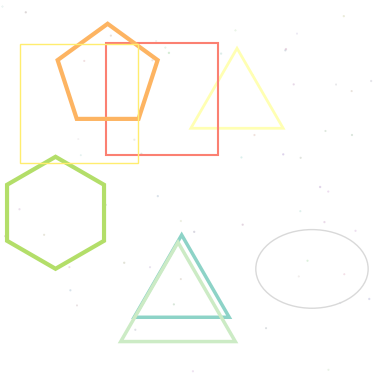[{"shape": "triangle", "thickness": 2.5, "radius": 0.71, "center": [0.472, 0.247]}, {"shape": "triangle", "thickness": 2, "radius": 0.69, "center": [0.616, 0.736]}, {"shape": "square", "thickness": 1.5, "radius": 0.73, "center": [0.42, 0.743]}, {"shape": "pentagon", "thickness": 3, "radius": 0.68, "center": [0.28, 0.802]}, {"shape": "hexagon", "thickness": 3, "radius": 0.73, "center": [0.144, 0.447]}, {"shape": "oval", "thickness": 1, "radius": 0.73, "center": [0.81, 0.302]}, {"shape": "triangle", "thickness": 2.5, "radius": 0.86, "center": [0.462, 0.199]}, {"shape": "square", "thickness": 1, "radius": 0.77, "center": [0.205, 0.731]}]